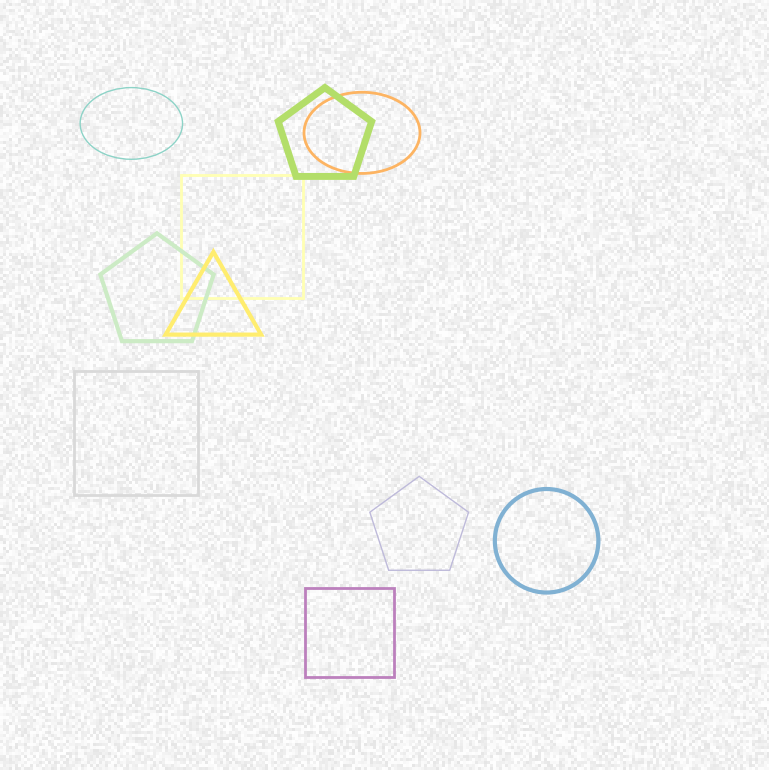[{"shape": "oval", "thickness": 0.5, "radius": 0.33, "center": [0.171, 0.84]}, {"shape": "square", "thickness": 1, "radius": 0.4, "center": [0.314, 0.693]}, {"shape": "pentagon", "thickness": 0.5, "radius": 0.34, "center": [0.544, 0.314]}, {"shape": "circle", "thickness": 1.5, "radius": 0.34, "center": [0.71, 0.298]}, {"shape": "oval", "thickness": 1, "radius": 0.38, "center": [0.47, 0.827]}, {"shape": "pentagon", "thickness": 2.5, "radius": 0.32, "center": [0.422, 0.822]}, {"shape": "square", "thickness": 1, "radius": 0.4, "center": [0.177, 0.438]}, {"shape": "square", "thickness": 1, "radius": 0.29, "center": [0.453, 0.178]}, {"shape": "pentagon", "thickness": 1.5, "radius": 0.39, "center": [0.204, 0.62]}, {"shape": "triangle", "thickness": 1.5, "radius": 0.36, "center": [0.277, 0.601]}]